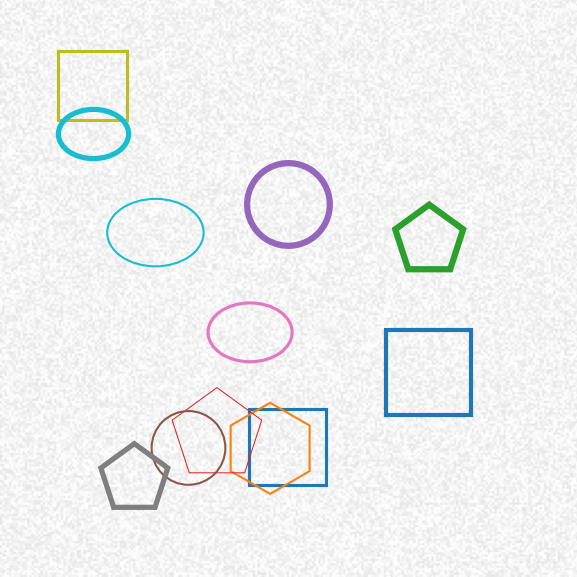[{"shape": "square", "thickness": 2, "radius": 0.37, "center": [0.742, 0.354]}, {"shape": "square", "thickness": 1.5, "radius": 0.33, "center": [0.498, 0.225]}, {"shape": "hexagon", "thickness": 1, "radius": 0.39, "center": [0.468, 0.223]}, {"shape": "pentagon", "thickness": 3, "radius": 0.31, "center": [0.743, 0.583]}, {"shape": "pentagon", "thickness": 0.5, "radius": 0.41, "center": [0.376, 0.246]}, {"shape": "circle", "thickness": 3, "radius": 0.36, "center": [0.5, 0.645]}, {"shape": "circle", "thickness": 1, "radius": 0.32, "center": [0.326, 0.224]}, {"shape": "oval", "thickness": 1.5, "radius": 0.36, "center": [0.433, 0.424]}, {"shape": "pentagon", "thickness": 2.5, "radius": 0.3, "center": [0.233, 0.17]}, {"shape": "square", "thickness": 1.5, "radius": 0.3, "center": [0.16, 0.851]}, {"shape": "oval", "thickness": 2.5, "radius": 0.3, "center": [0.162, 0.767]}, {"shape": "oval", "thickness": 1, "radius": 0.42, "center": [0.269, 0.596]}]